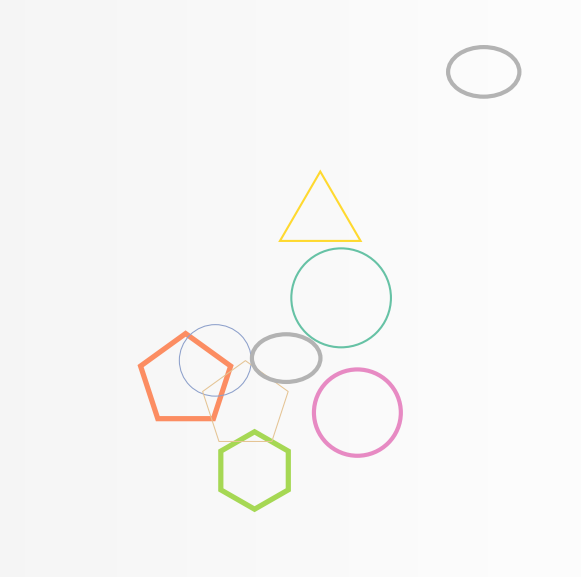[{"shape": "circle", "thickness": 1, "radius": 0.43, "center": [0.587, 0.483]}, {"shape": "pentagon", "thickness": 2.5, "radius": 0.41, "center": [0.319, 0.34]}, {"shape": "circle", "thickness": 0.5, "radius": 0.31, "center": [0.37, 0.375]}, {"shape": "circle", "thickness": 2, "radius": 0.37, "center": [0.615, 0.285]}, {"shape": "hexagon", "thickness": 2.5, "radius": 0.34, "center": [0.438, 0.184]}, {"shape": "triangle", "thickness": 1, "radius": 0.4, "center": [0.551, 0.622]}, {"shape": "pentagon", "thickness": 0.5, "radius": 0.39, "center": [0.422, 0.297]}, {"shape": "oval", "thickness": 2, "radius": 0.31, "center": [0.832, 0.875]}, {"shape": "oval", "thickness": 2, "radius": 0.29, "center": [0.492, 0.379]}]